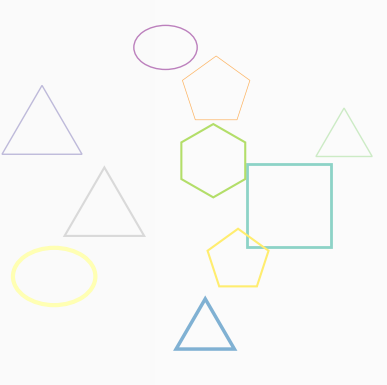[{"shape": "square", "thickness": 2, "radius": 0.54, "center": [0.746, 0.466]}, {"shape": "oval", "thickness": 3, "radius": 0.53, "center": [0.14, 0.282]}, {"shape": "triangle", "thickness": 1, "radius": 0.6, "center": [0.108, 0.659]}, {"shape": "triangle", "thickness": 2.5, "radius": 0.43, "center": [0.53, 0.137]}, {"shape": "pentagon", "thickness": 0.5, "radius": 0.46, "center": [0.558, 0.763]}, {"shape": "hexagon", "thickness": 1.5, "radius": 0.48, "center": [0.55, 0.583]}, {"shape": "triangle", "thickness": 1.5, "radius": 0.59, "center": [0.269, 0.447]}, {"shape": "oval", "thickness": 1, "radius": 0.41, "center": [0.427, 0.877]}, {"shape": "triangle", "thickness": 1, "radius": 0.42, "center": [0.888, 0.635]}, {"shape": "pentagon", "thickness": 1.5, "radius": 0.41, "center": [0.614, 0.323]}]